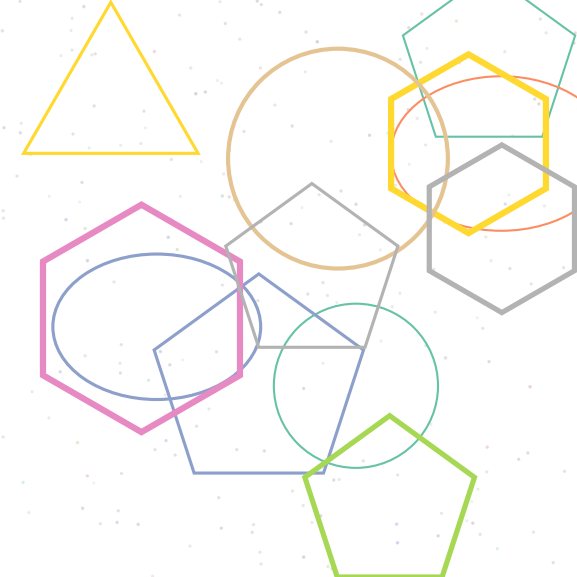[{"shape": "circle", "thickness": 1, "radius": 0.71, "center": [0.616, 0.331]}, {"shape": "pentagon", "thickness": 1, "radius": 0.78, "center": [0.847, 0.889]}, {"shape": "oval", "thickness": 1, "radius": 0.96, "center": [0.868, 0.733]}, {"shape": "pentagon", "thickness": 1.5, "radius": 0.95, "center": [0.448, 0.334]}, {"shape": "oval", "thickness": 1.5, "radius": 0.9, "center": [0.271, 0.433]}, {"shape": "hexagon", "thickness": 3, "radius": 0.98, "center": [0.245, 0.448]}, {"shape": "pentagon", "thickness": 2.5, "radius": 0.77, "center": [0.675, 0.125]}, {"shape": "hexagon", "thickness": 3, "radius": 0.77, "center": [0.811, 0.75]}, {"shape": "triangle", "thickness": 1.5, "radius": 0.87, "center": [0.192, 0.821]}, {"shape": "circle", "thickness": 2, "radius": 0.95, "center": [0.585, 0.724]}, {"shape": "hexagon", "thickness": 2.5, "radius": 0.73, "center": [0.869, 0.603]}, {"shape": "pentagon", "thickness": 1.5, "radius": 0.78, "center": [0.54, 0.525]}]